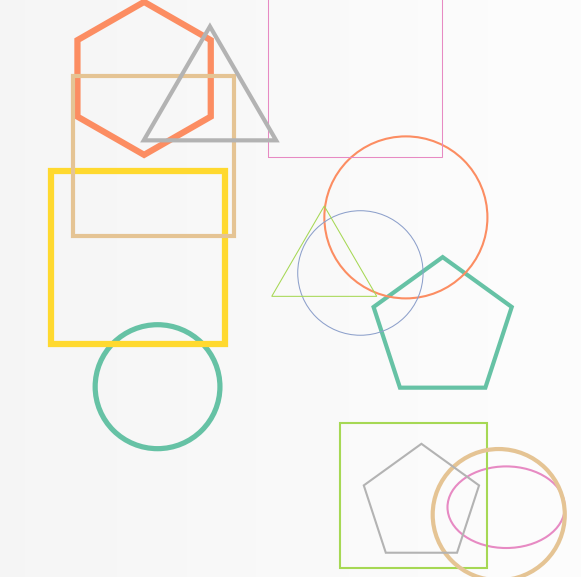[{"shape": "pentagon", "thickness": 2, "radius": 0.62, "center": [0.762, 0.429]}, {"shape": "circle", "thickness": 2.5, "radius": 0.54, "center": [0.271, 0.33]}, {"shape": "circle", "thickness": 1, "radius": 0.7, "center": [0.698, 0.623]}, {"shape": "hexagon", "thickness": 3, "radius": 0.66, "center": [0.248, 0.863]}, {"shape": "circle", "thickness": 0.5, "radius": 0.54, "center": [0.62, 0.526]}, {"shape": "square", "thickness": 0.5, "radius": 0.75, "center": [0.611, 0.877]}, {"shape": "oval", "thickness": 1, "radius": 0.5, "center": [0.871, 0.121]}, {"shape": "square", "thickness": 1, "radius": 0.63, "center": [0.711, 0.142]}, {"shape": "triangle", "thickness": 0.5, "radius": 0.52, "center": [0.558, 0.538]}, {"shape": "square", "thickness": 3, "radius": 0.75, "center": [0.237, 0.553]}, {"shape": "square", "thickness": 2, "radius": 0.69, "center": [0.265, 0.729]}, {"shape": "circle", "thickness": 2, "radius": 0.57, "center": [0.858, 0.108]}, {"shape": "pentagon", "thickness": 1, "radius": 0.52, "center": [0.725, 0.126]}, {"shape": "triangle", "thickness": 2, "radius": 0.66, "center": [0.361, 0.822]}]